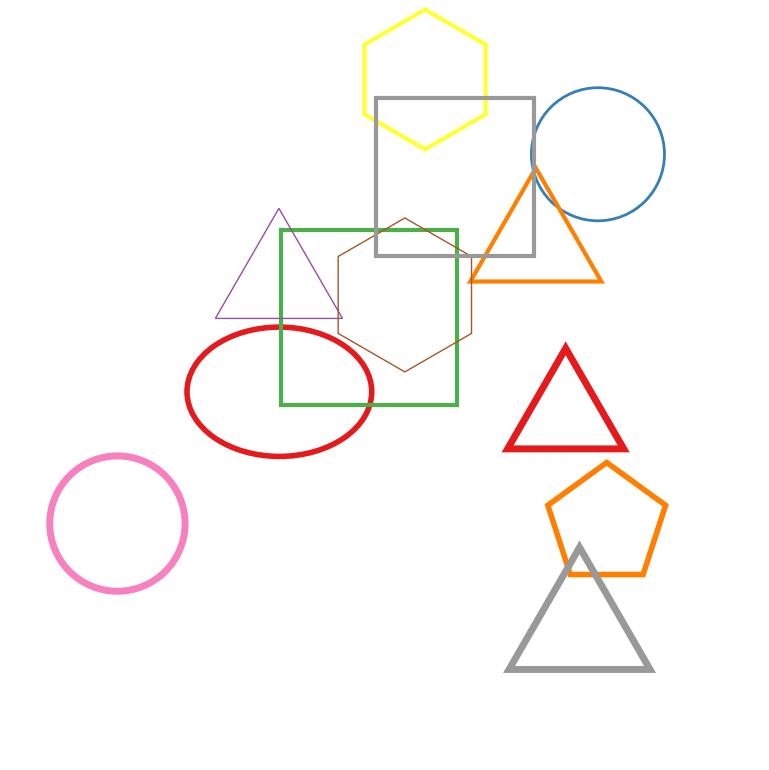[{"shape": "triangle", "thickness": 2.5, "radius": 0.44, "center": [0.735, 0.461]}, {"shape": "oval", "thickness": 2, "radius": 0.6, "center": [0.363, 0.491]}, {"shape": "circle", "thickness": 1, "radius": 0.43, "center": [0.777, 0.8]}, {"shape": "square", "thickness": 1.5, "radius": 0.57, "center": [0.479, 0.588]}, {"shape": "triangle", "thickness": 0.5, "radius": 0.48, "center": [0.362, 0.634]}, {"shape": "triangle", "thickness": 1.5, "radius": 0.49, "center": [0.696, 0.683]}, {"shape": "pentagon", "thickness": 2, "radius": 0.4, "center": [0.788, 0.319]}, {"shape": "hexagon", "thickness": 1.5, "radius": 0.45, "center": [0.552, 0.897]}, {"shape": "hexagon", "thickness": 0.5, "radius": 0.5, "center": [0.526, 0.617]}, {"shape": "circle", "thickness": 2.5, "radius": 0.44, "center": [0.152, 0.32]}, {"shape": "square", "thickness": 1.5, "radius": 0.51, "center": [0.591, 0.77]}, {"shape": "triangle", "thickness": 2.5, "radius": 0.53, "center": [0.753, 0.183]}]